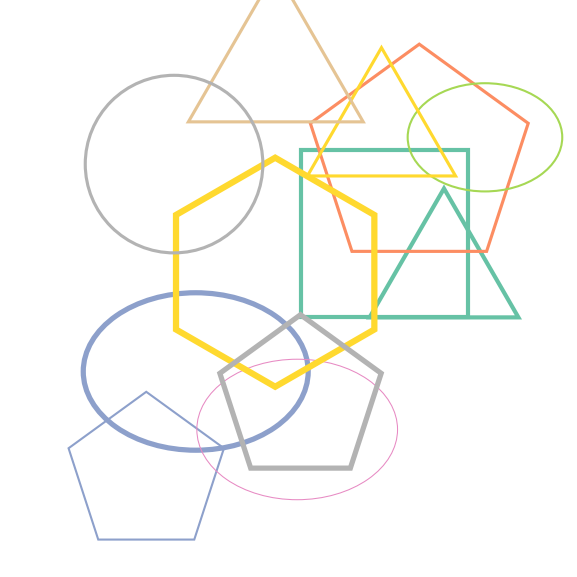[{"shape": "square", "thickness": 2, "radius": 0.73, "center": [0.666, 0.595]}, {"shape": "triangle", "thickness": 2, "radius": 0.74, "center": [0.769, 0.524]}, {"shape": "pentagon", "thickness": 1.5, "radius": 0.99, "center": [0.726, 0.724]}, {"shape": "oval", "thickness": 2.5, "radius": 0.97, "center": [0.339, 0.356]}, {"shape": "pentagon", "thickness": 1, "radius": 0.71, "center": [0.253, 0.179]}, {"shape": "oval", "thickness": 0.5, "radius": 0.87, "center": [0.515, 0.255]}, {"shape": "oval", "thickness": 1, "radius": 0.67, "center": [0.84, 0.761]}, {"shape": "hexagon", "thickness": 3, "radius": 0.99, "center": [0.477, 0.528]}, {"shape": "triangle", "thickness": 1.5, "radius": 0.74, "center": [0.661, 0.768]}, {"shape": "triangle", "thickness": 1.5, "radius": 0.87, "center": [0.478, 0.876]}, {"shape": "circle", "thickness": 1.5, "radius": 0.77, "center": [0.301, 0.715]}, {"shape": "pentagon", "thickness": 2.5, "radius": 0.73, "center": [0.52, 0.307]}]